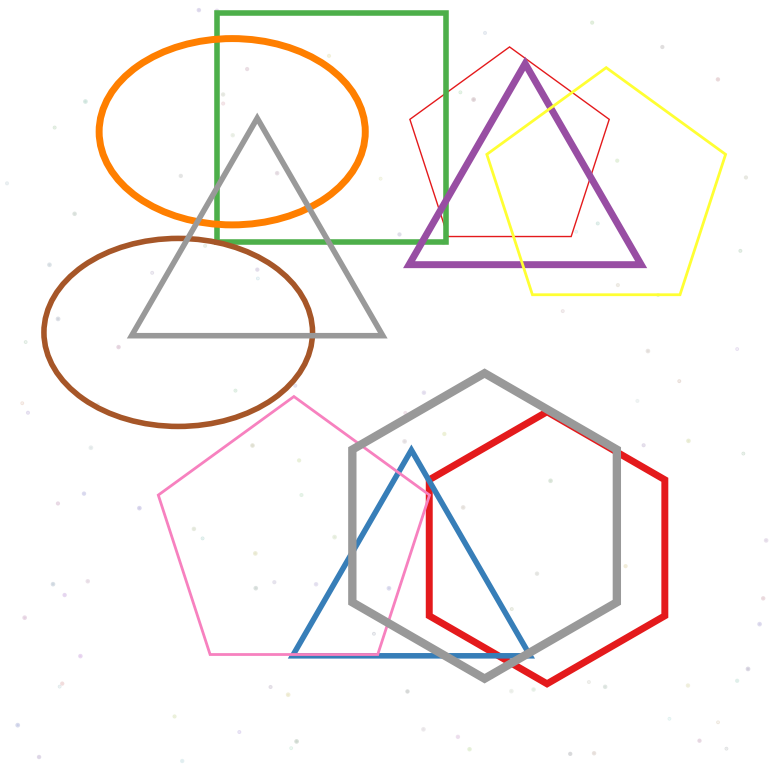[{"shape": "hexagon", "thickness": 2.5, "radius": 0.88, "center": [0.71, 0.289]}, {"shape": "pentagon", "thickness": 0.5, "radius": 0.68, "center": [0.662, 0.803]}, {"shape": "triangle", "thickness": 2, "radius": 0.89, "center": [0.534, 0.237]}, {"shape": "square", "thickness": 2, "radius": 0.74, "center": [0.43, 0.834]}, {"shape": "triangle", "thickness": 2.5, "radius": 0.87, "center": [0.682, 0.743]}, {"shape": "oval", "thickness": 2.5, "radius": 0.86, "center": [0.302, 0.829]}, {"shape": "pentagon", "thickness": 1, "radius": 0.82, "center": [0.787, 0.749]}, {"shape": "oval", "thickness": 2, "radius": 0.87, "center": [0.231, 0.568]}, {"shape": "pentagon", "thickness": 1, "radius": 0.93, "center": [0.382, 0.3]}, {"shape": "hexagon", "thickness": 3, "radius": 0.99, "center": [0.629, 0.317]}, {"shape": "triangle", "thickness": 2, "radius": 0.94, "center": [0.334, 0.658]}]